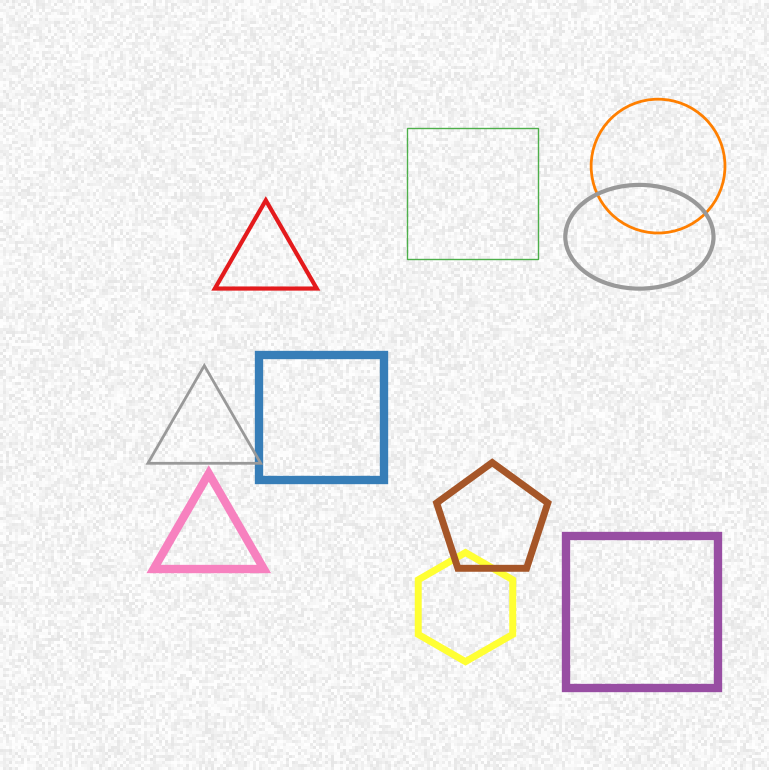[{"shape": "triangle", "thickness": 1.5, "radius": 0.38, "center": [0.345, 0.663]}, {"shape": "square", "thickness": 3, "radius": 0.41, "center": [0.417, 0.458]}, {"shape": "square", "thickness": 0.5, "radius": 0.43, "center": [0.614, 0.748]}, {"shape": "square", "thickness": 3, "radius": 0.49, "center": [0.834, 0.205]}, {"shape": "circle", "thickness": 1, "radius": 0.43, "center": [0.855, 0.784]}, {"shape": "hexagon", "thickness": 2.5, "radius": 0.35, "center": [0.605, 0.212]}, {"shape": "pentagon", "thickness": 2.5, "radius": 0.38, "center": [0.639, 0.323]}, {"shape": "triangle", "thickness": 3, "radius": 0.41, "center": [0.271, 0.302]}, {"shape": "oval", "thickness": 1.5, "radius": 0.48, "center": [0.83, 0.693]}, {"shape": "triangle", "thickness": 1, "radius": 0.42, "center": [0.265, 0.441]}]